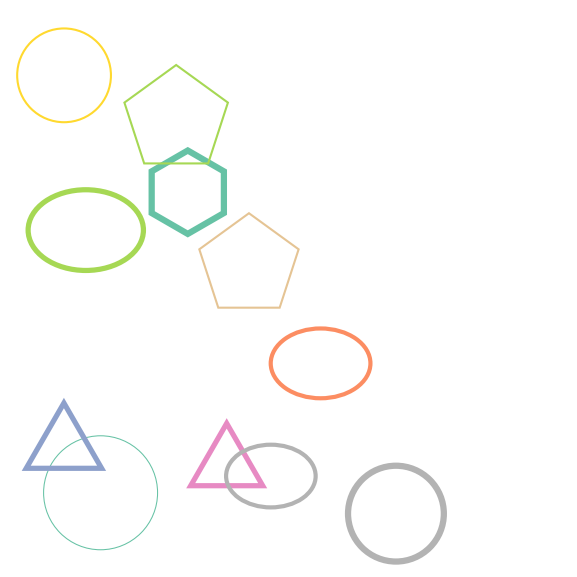[{"shape": "circle", "thickness": 0.5, "radius": 0.49, "center": [0.174, 0.146]}, {"shape": "hexagon", "thickness": 3, "radius": 0.36, "center": [0.325, 0.666]}, {"shape": "oval", "thickness": 2, "radius": 0.43, "center": [0.555, 0.37]}, {"shape": "triangle", "thickness": 2.5, "radius": 0.38, "center": [0.111, 0.226]}, {"shape": "triangle", "thickness": 2.5, "radius": 0.36, "center": [0.393, 0.194]}, {"shape": "pentagon", "thickness": 1, "radius": 0.47, "center": [0.305, 0.792]}, {"shape": "oval", "thickness": 2.5, "radius": 0.5, "center": [0.149, 0.601]}, {"shape": "circle", "thickness": 1, "radius": 0.41, "center": [0.111, 0.869]}, {"shape": "pentagon", "thickness": 1, "radius": 0.45, "center": [0.431, 0.539]}, {"shape": "oval", "thickness": 2, "radius": 0.39, "center": [0.469, 0.175]}, {"shape": "circle", "thickness": 3, "radius": 0.41, "center": [0.686, 0.11]}]